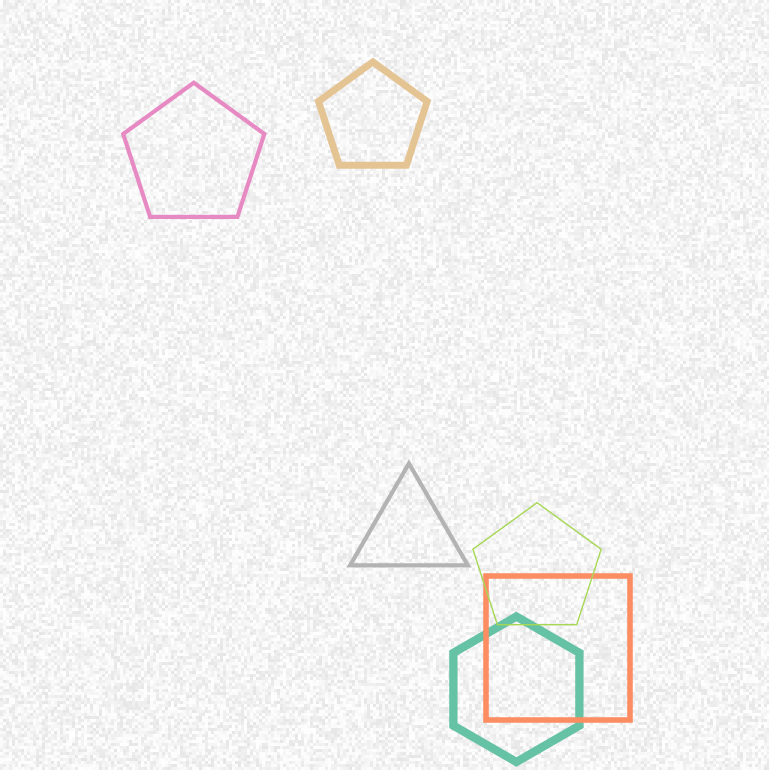[{"shape": "hexagon", "thickness": 3, "radius": 0.47, "center": [0.671, 0.105]}, {"shape": "square", "thickness": 2, "radius": 0.47, "center": [0.725, 0.159]}, {"shape": "pentagon", "thickness": 1.5, "radius": 0.48, "center": [0.252, 0.796]}, {"shape": "pentagon", "thickness": 0.5, "radius": 0.44, "center": [0.697, 0.26]}, {"shape": "pentagon", "thickness": 2.5, "radius": 0.37, "center": [0.484, 0.845]}, {"shape": "triangle", "thickness": 1.5, "radius": 0.44, "center": [0.531, 0.31]}]